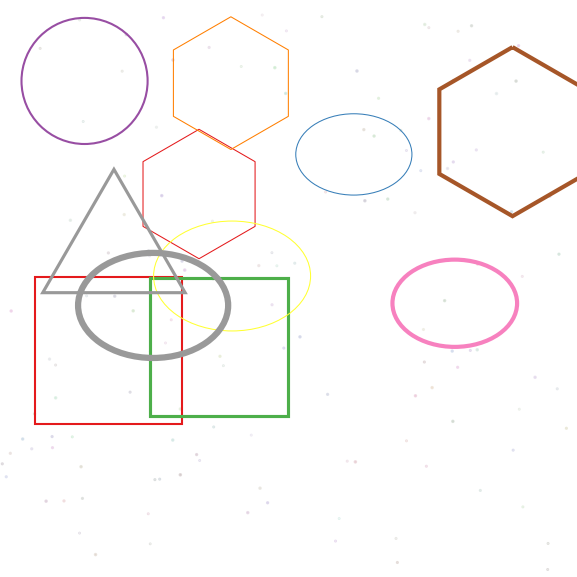[{"shape": "square", "thickness": 1, "radius": 0.63, "center": [0.188, 0.392]}, {"shape": "hexagon", "thickness": 0.5, "radius": 0.56, "center": [0.345, 0.663]}, {"shape": "oval", "thickness": 0.5, "radius": 0.5, "center": [0.613, 0.732]}, {"shape": "square", "thickness": 1.5, "radius": 0.6, "center": [0.38, 0.398]}, {"shape": "circle", "thickness": 1, "radius": 0.55, "center": [0.146, 0.859]}, {"shape": "hexagon", "thickness": 0.5, "radius": 0.57, "center": [0.4, 0.855]}, {"shape": "oval", "thickness": 0.5, "radius": 0.68, "center": [0.402, 0.521]}, {"shape": "hexagon", "thickness": 2, "radius": 0.73, "center": [0.887, 0.771]}, {"shape": "oval", "thickness": 2, "radius": 0.54, "center": [0.787, 0.474]}, {"shape": "oval", "thickness": 3, "radius": 0.65, "center": [0.265, 0.47]}, {"shape": "triangle", "thickness": 1.5, "radius": 0.71, "center": [0.197, 0.564]}]